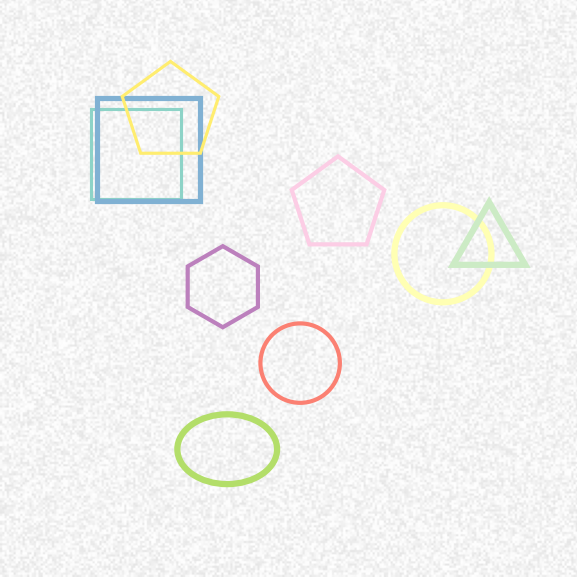[{"shape": "square", "thickness": 1.5, "radius": 0.39, "center": [0.235, 0.732]}, {"shape": "circle", "thickness": 3, "radius": 0.42, "center": [0.767, 0.56]}, {"shape": "circle", "thickness": 2, "radius": 0.34, "center": [0.52, 0.37]}, {"shape": "square", "thickness": 2.5, "radius": 0.45, "center": [0.257, 0.74]}, {"shape": "oval", "thickness": 3, "radius": 0.43, "center": [0.393, 0.221]}, {"shape": "pentagon", "thickness": 2, "radius": 0.42, "center": [0.585, 0.644]}, {"shape": "hexagon", "thickness": 2, "radius": 0.35, "center": [0.386, 0.503]}, {"shape": "triangle", "thickness": 3, "radius": 0.36, "center": [0.847, 0.577]}, {"shape": "pentagon", "thickness": 1.5, "radius": 0.44, "center": [0.295, 0.805]}]